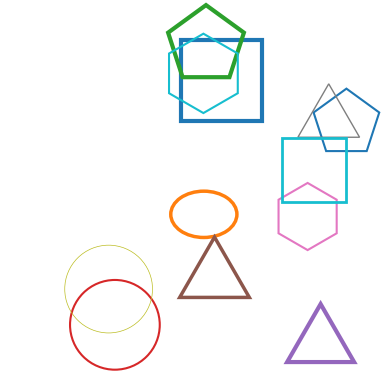[{"shape": "square", "thickness": 3, "radius": 0.53, "center": [0.575, 0.791]}, {"shape": "pentagon", "thickness": 1.5, "radius": 0.45, "center": [0.9, 0.68]}, {"shape": "oval", "thickness": 2.5, "radius": 0.43, "center": [0.529, 0.443]}, {"shape": "pentagon", "thickness": 3, "radius": 0.52, "center": [0.535, 0.883]}, {"shape": "circle", "thickness": 1.5, "radius": 0.58, "center": [0.298, 0.156]}, {"shape": "triangle", "thickness": 3, "radius": 0.5, "center": [0.833, 0.11]}, {"shape": "triangle", "thickness": 2.5, "radius": 0.52, "center": [0.557, 0.28]}, {"shape": "hexagon", "thickness": 1.5, "radius": 0.44, "center": [0.799, 0.438]}, {"shape": "triangle", "thickness": 1, "radius": 0.46, "center": [0.854, 0.69]}, {"shape": "circle", "thickness": 0.5, "radius": 0.57, "center": [0.282, 0.249]}, {"shape": "square", "thickness": 2, "radius": 0.42, "center": [0.816, 0.558]}, {"shape": "hexagon", "thickness": 1.5, "radius": 0.52, "center": [0.528, 0.809]}]